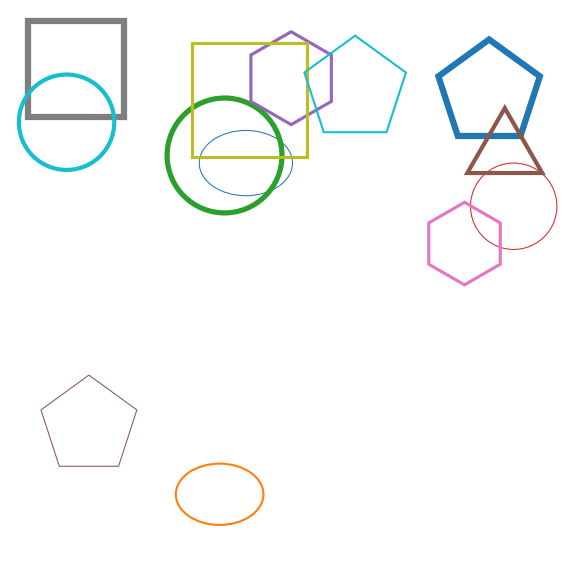[{"shape": "pentagon", "thickness": 3, "radius": 0.46, "center": [0.847, 0.838]}, {"shape": "oval", "thickness": 0.5, "radius": 0.4, "center": [0.426, 0.717]}, {"shape": "oval", "thickness": 1, "radius": 0.38, "center": [0.38, 0.143]}, {"shape": "circle", "thickness": 2.5, "radius": 0.5, "center": [0.389, 0.73]}, {"shape": "circle", "thickness": 0.5, "radius": 0.37, "center": [0.89, 0.642]}, {"shape": "hexagon", "thickness": 1.5, "radius": 0.4, "center": [0.504, 0.864]}, {"shape": "triangle", "thickness": 2, "radius": 0.37, "center": [0.874, 0.737]}, {"shape": "pentagon", "thickness": 0.5, "radius": 0.44, "center": [0.154, 0.262]}, {"shape": "hexagon", "thickness": 1.5, "radius": 0.36, "center": [0.804, 0.577]}, {"shape": "square", "thickness": 3, "radius": 0.42, "center": [0.131, 0.88]}, {"shape": "square", "thickness": 1.5, "radius": 0.5, "center": [0.432, 0.826]}, {"shape": "circle", "thickness": 2, "radius": 0.41, "center": [0.115, 0.787]}, {"shape": "pentagon", "thickness": 1, "radius": 0.46, "center": [0.615, 0.845]}]